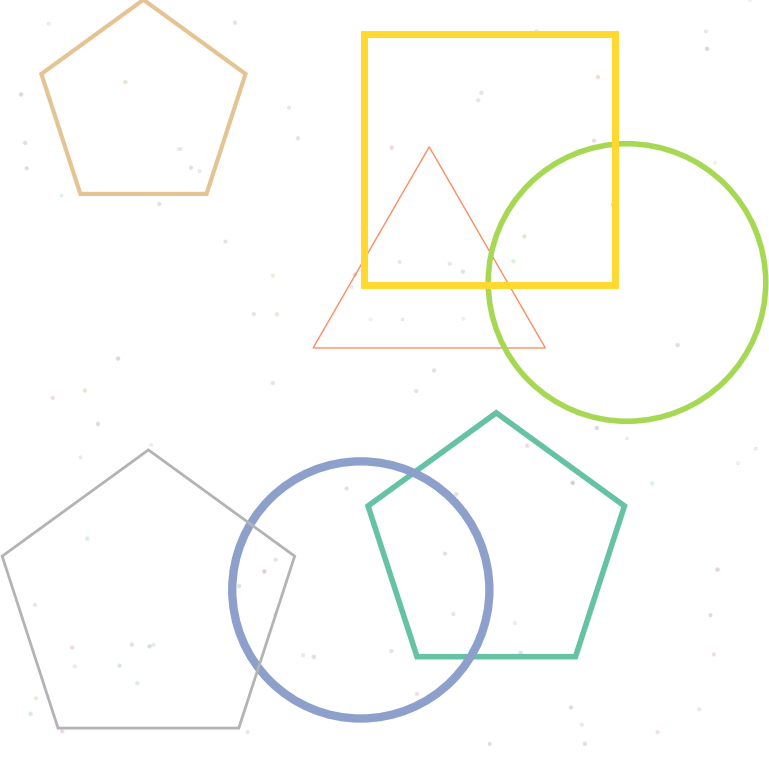[{"shape": "pentagon", "thickness": 2, "radius": 0.88, "center": [0.644, 0.289]}, {"shape": "triangle", "thickness": 0.5, "radius": 0.87, "center": [0.557, 0.635]}, {"shape": "circle", "thickness": 3, "radius": 0.83, "center": [0.469, 0.234]}, {"shape": "circle", "thickness": 2, "radius": 0.9, "center": [0.814, 0.633]}, {"shape": "square", "thickness": 2.5, "radius": 0.82, "center": [0.636, 0.793]}, {"shape": "pentagon", "thickness": 1.5, "radius": 0.7, "center": [0.186, 0.861]}, {"shape": "pentagon", "thickness": 1, "radius": 1.0, "center": [0.193, 0.216]}]